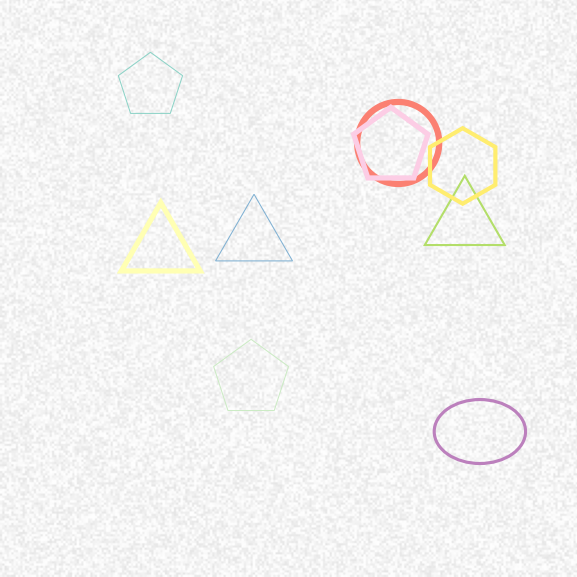[{"shape": "pentagon", "thickness": 0.5, "radius": 0.29, "center": [0.261, 0.85]}, {"shape": "triangle", "thickness": 2.5, "radius": 0.39, "center": [0.278, 0.569]}, {"shape": "circle", "thickness": 3, "radius": 0.36, "center": [0.69, 0.752]}, {"shape": "triangle", "thickness": 0.5, "radius": 0.38, "center": [0.44, 0.586]}, {"shape": "triangle", "thickness": 1, "radius": 0.4, "center": [0.805, 0.615]}, {"shape": "pentagon", "thickness": 2.5, "radius": 0.34, "center": [0.677, 0.746]}, {"shape": "oval", "thickness": 1.5, "radius": 0.4, "center": [0.831, 0.252]}, {"shape": "pentagon", "thickness": 0.5, "radius": 0.34, "center": [0.435, 0.343]}, {"shape": "hexagon", "thickness": 2, "radius": 0.33, "center": [0.801, 0.712]}]